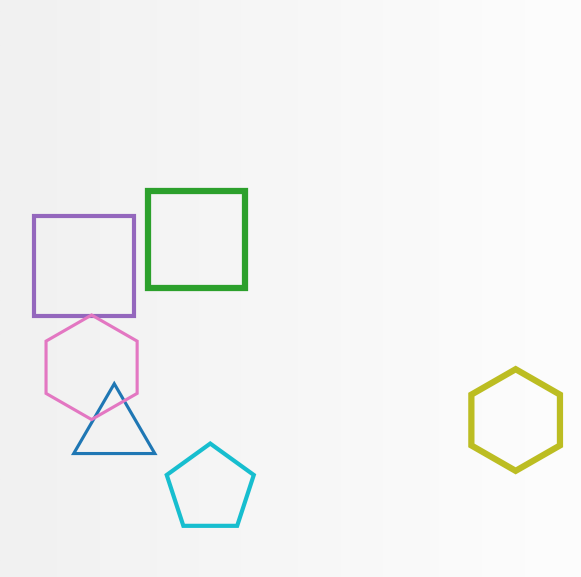[{"shape": "triangle", "thickness": 1.5, "radius": 0.4, "center": [0.197, 0.254]}, {"shape": "square", "thickness": 3, "radius": 0.42, "center": [0.338, 0.584]}, {"shape": "square", "thickness": 2, "radius": 0.43, "center": [0.144, 0.538]}, {"shape": "hexagon", "thickness": 1.5, "radius": 0.45, "center": [0.158, 0.363]}, {"shape": "hexagon", "thickness": 3, "radius": 0.44, "center": [0.887, 0.272]}, {"shape": "pentagon", "thickness": 2, "radius": 0.39, "center": [0.362, 0.152]}]